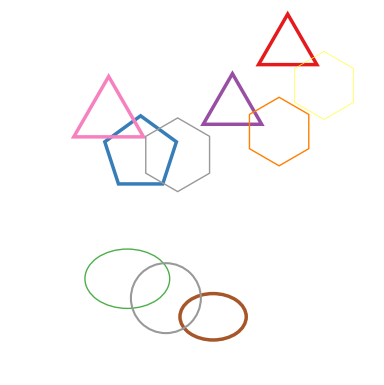[{"shape": "triangle", "thickness": 2.5, "radius": 0.44, "center": [0.747, 0.876]}, {"shape": "pentagon", "thickness": 2.5, "radius": 0.49, "center": [0.365, 0.601]}, {"shape": "oval", "thickness": 1, "radius": 0.55, "center": [0.331, 0.276]}, {"shape": "triangle", "thickness": 2.5, "radius": 0.44, "center": [0.604, 0.721]}, {"shape": "hexagon", "thickness": 1, "radius": 0.44, "center": [0.725, 0.658]}, {"shape": "hexagon", "thickness": 0.5, "radius": 0.44, "center": [0.842, 0.778]}, {"shape": "oval", "thickness": 2.5, "radius": 0.43, "center": [0.553, 0.177]}, {"shape": "triangle", "thickness": 2.5, "radius": 0.52, "center": [0.282, 0.697]}, {"shape": "circle", "thickness": 1.5, "radius": 0.45, "center": [0.431, 0.226]}, {"shape": "hexagon", "thickness": 1, "radius": 0.48, "center": [0.461, 0.598]}]